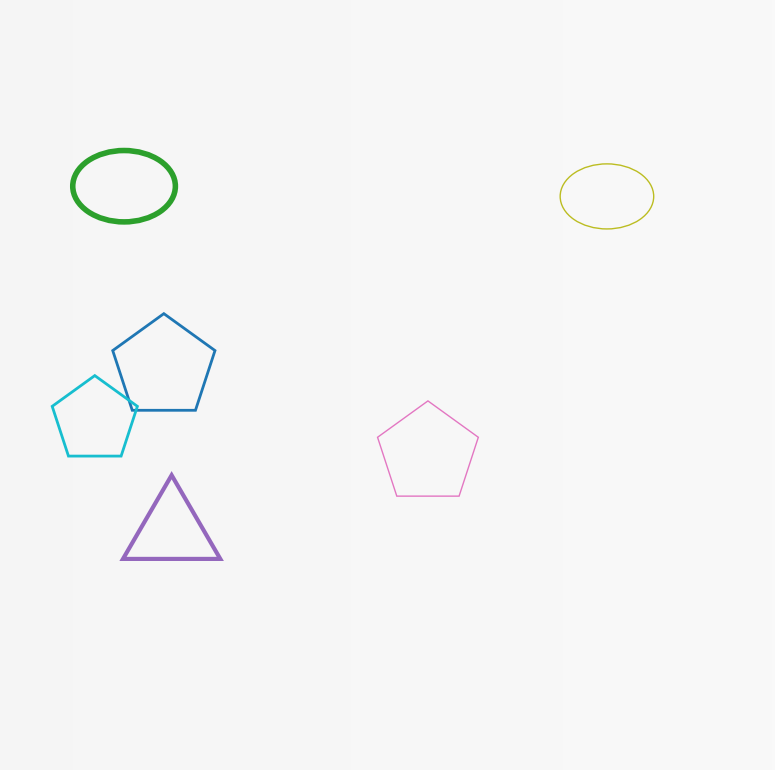[{"shape": "pentagon", "thickness": 1, "radius": 0.35, "center": [0.211, 0.523]}, {"shape": "oval", "thickness": 2, "radius": 0.33, "center": [0.16, 0.758]}, {"shape": "triangle", "thickness": 1.5, "radius": 0.36, "center": [0.221, 0.31]}, {"shape": "pentagon", "thickness": 0.5, "radius": 0.34, "center": [0.552, 0.411]}, {"shape": "oval", "thickness": 0.5, "radius": 0.3, "center": [0.783, 0.745]}, {"shape": "pentagon", "thickness": 1, "radius": 0.29, "center": [0.122, 0.454]}]